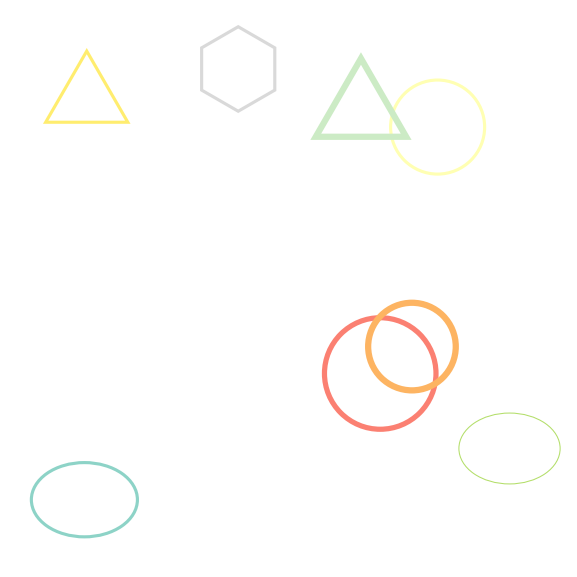[{"shape": "oval", "thickness": 1.5, "radius": 0.46, "center": [0.146, 0.134]}, {"shape": "circle", "thickness": 1.5, "radius": 0.41, "center": [0.758, 0.779]}, {"shape": "circle", "thickness": 2.5, "radius": 0.48, "center": [0.658, 0.352]}, {"shape": "circle", "thickness": 3, "radius": 0.38, "center": [0.713, 0.399]}, {"shape": "oval", "thickness": 0.5, "radius": 0.44, "center": [0.882, 0.223]}, {"shape": "hexagon", "thickness": 1.5, "radius": 0.37, "center": [0.412, 0.88]}, {"shape": "triangle", "thickness": 3, "radius": 0.45, "center": [0.625, 0.807]}, {"shape": "triangle", "thickness": 1.5, "radius": 0.41, "center": [0.15, 0.829]}]